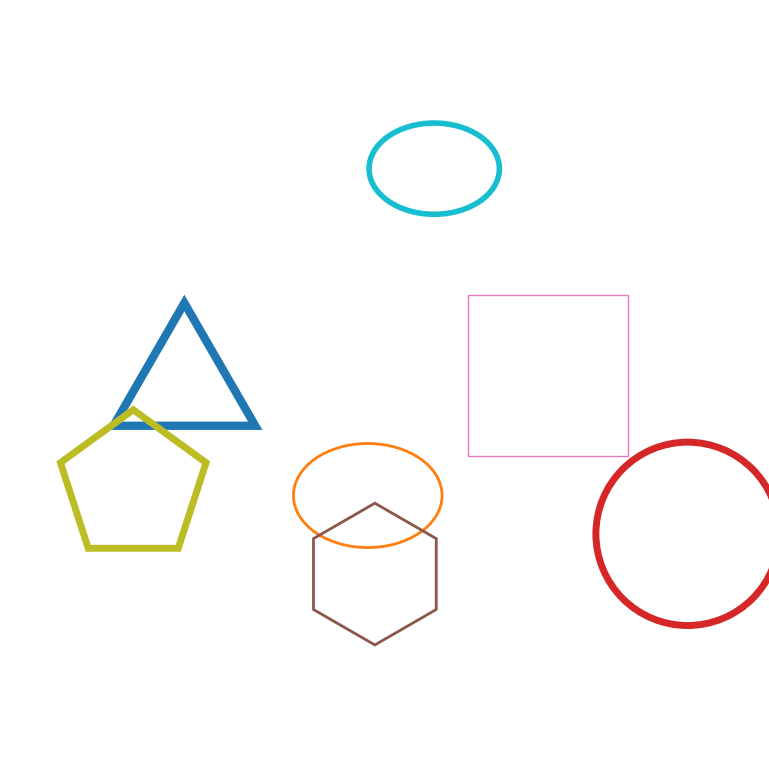[{"shape": "triangle", "thickness": 3, "radius": 0.53, "center": [0.239, 0.5]}, {"shape": "oval", "thickness": 1, "radius": 0.48, "center": [0.478, 0.356]}, {"shape": "circle", "thickness": 2.5, "radius": 0.6, "center": [0.893, 0.307]}, {"shape": "hexagon", "thickness": 1, "radius": 0.46, "center": [0.487, 0.254]}, {"shape": "square", "thickness": 0.5, "radius": 0.52, "center": [0.712, 0.512]}, {"shape": "pentagon", "thickness": 2.5, "radius": 0.5, "center": [0.173, 0.368]}, {"shape": "oval", "thickness": 2, "radius": 0.42, "center": [0.564, 0.781]}]